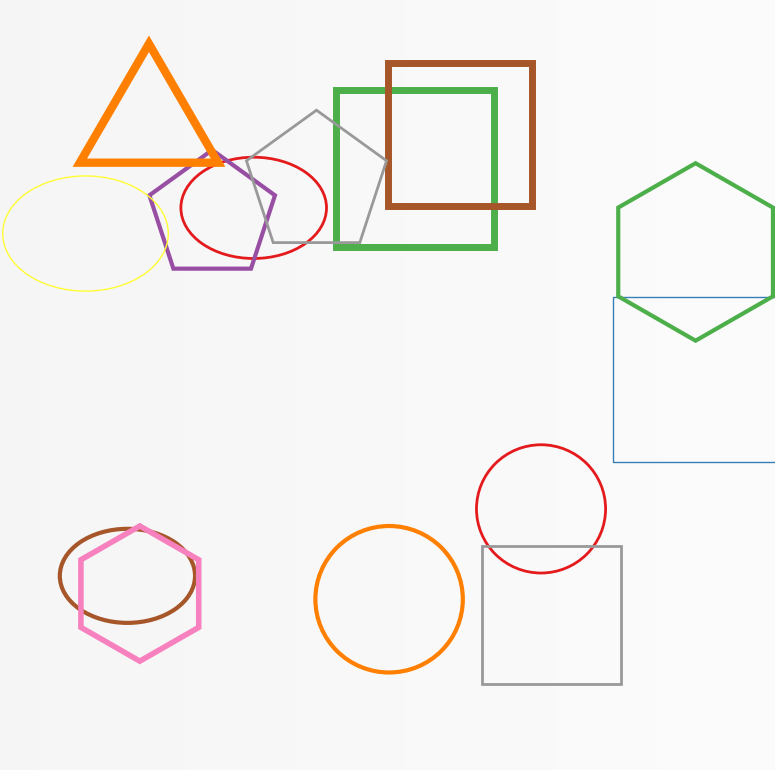[{"shape": "circle", "thickness": 1, "radius": 0.42, "center": [0.698, 0.339]}, {"shape": "oval", "thickness": 1, "radius": 0.47, "center": [0.327, 0.73]}, {"shape": "square", "thickness": 0.5, "radius": 0.53, "center": [0.897, 0.507]}, {"shape": "square", "thickness": 2.5, "radius": 0.51, "center": [0.535, 0.781]}, {"shape": "hexagon", "thickness": 1.5, "radius": 0.58, "center": [0.898, 0.673]}, {"shape": "pentagon", "thickness": 1.5, "radius": 0.43, "center": [0.274, 0.72]}, {"shape": "circle", "thickness": 1.5, "radius": 0.48, "center": [0.502, 0.222]}, {"shape": "triangle", "thickness": 3, "radius": 0.51, "center": [0.192, 0.84]}, {"shape": "oval", "thickness": 0.5, "radius": 0.53, "center": [0.11, 0.697]}, {"shape": "square", "thickness": 2.5, "radius": 0.46, "center": [0.594, 0.825]}, {"shape": "oval", "thickness": 1.5, "radius": 0.44, "center": [0.164, 0.252]}, {"shape": "hexagon", "thickness": 2, "radius": 0.44, "center": [0.18, 0.229]}, {"shape": "pentagon", "thickness": 1, "radius": 0.48, "center": [0.408, 0.762]}, {"shape": "square", "thickness": 1, "radius": 0.45, "center": [0.711, 0.201]}]